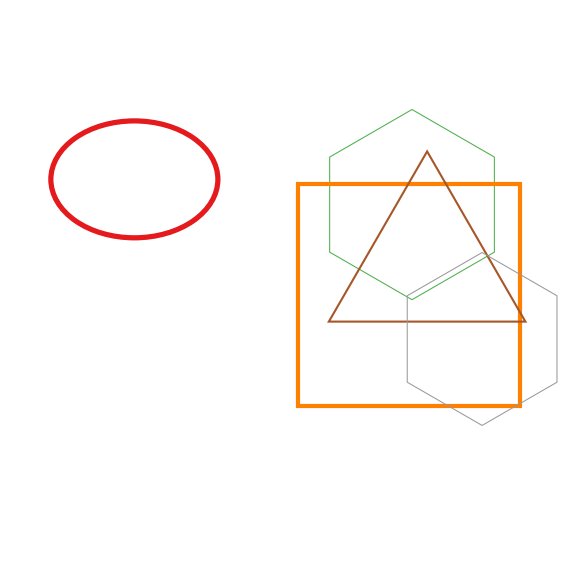[{"shape": "oval", "thickness": 2.5, "radius": 0.72, "center": [0.233, 0.689]}, {"shape": "hexagon", "thickness": 0.5, "radius": 0.82, "center": [0.713, 0.645]}, {"shape": "square", "thickness": 2, "radius": 0.96, "center": [0.709, 0.489]}, {"shape": "triangle", "thickness": 1, "radius": 0.98, "center": [0.74, 0.54]}, {"shape": "hexagon", "thickness": 0.5, "radius": 0.75, "center": [0.835, 0.412]}]